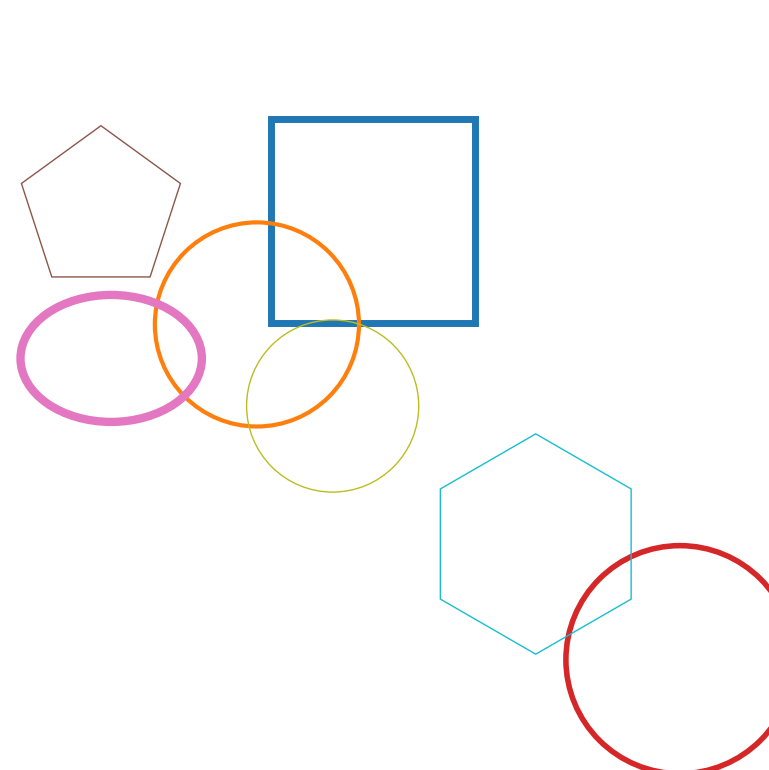[{"shape": "square", "thickness": 2.5, "radius": 0.66, "center": [0.485, 0.713]}, {"shape": "circle", "thickness": 1.5, "radius": 0.66, "center": [0.334, 0.579]}, {"shape": "circle", "thickness": 2, "radius": 0.74, "center": [0.883, 0.143]}, {"shape": "pentagon", "thickness": 0.5, "radius": 0.54, "center": [0.131, 0.728]}, {"shape": "oval", "thickness": 3, "radius": 0.59, "center": [0.144, 0.535]}, {"shape": "circle", "thickness": 0.5, "radius": 0.56, "center": [0.432, 0.473]}, {"shape": "hexagon", "thickness": 0.5, "radius": 0.72, "center": [0.696, 0.293]}]